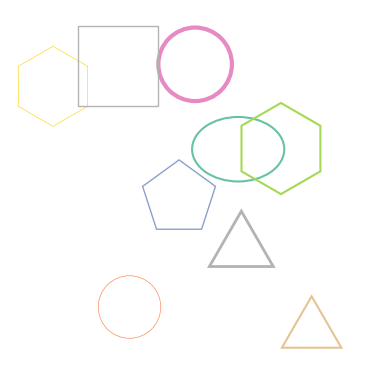[{"shape": "oval", "thickness": 1.5, "radius": 0.6, "center": [0.619, 0.612]}, {"shape": "circle", "thickness": 0.5, "radius": 0.41, "center": [0.336, 0.203]}, {"shape": "pentagon", "thickness": 1, "radius": 0.5, "center": [0.465, 0.485]}, {"shape": "circle", "thickness": 3, "radius": 0.48, "center": [0.507, 0.833]}, {"shape": "hexagon", "thickness": 1.5, "radius": 0.59, "center": [0.73, 0.614]}, {"shape": "hexagon", "thickness": 0.5, "radius": 0.52, "center": [0.138, 0.776]}, {"shape": "triangle", "thickness": 1.5, "radius": 0.45, "center": [0.809, 0.141]}, {"shape": "triangle", "thickness": 2, "radius": 0.48, "center": [0.627, 0.356]}, {"shape": "square", "thickness": 1, "radius": 0.52, "center": [0.307, 0.83]}]